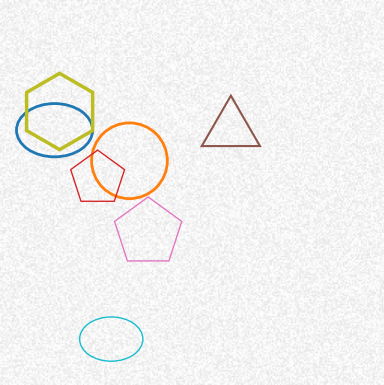[{"shape": "oval", "thickness": 2, "radius": 0.49, "center": [0.142, 0.662]}, {"shape": "circle", "thickness": 2, "radius": 0.49, "center": [0.336, 0.582]}, {"shape": "pentagon", "thickness": 1, "radius": 0.37, "center": [0.254, 0.537]}, {"shape": "triangle", "thickness": 1.5, "radius": 0.44, "center": [0.6, 0.664]}, {"shape": "pentagon", "thickness": 1, "radius": 0.46, "center": [0.385, 0.397]}, {"shape": "hexagon", "thickness": 2.5, "radius": 0.49, "center": [0.155, 0.71]}, {"shape": "oval", "thickness": 1, "radius": 0.41, "center": [0.289, 0.119]}]